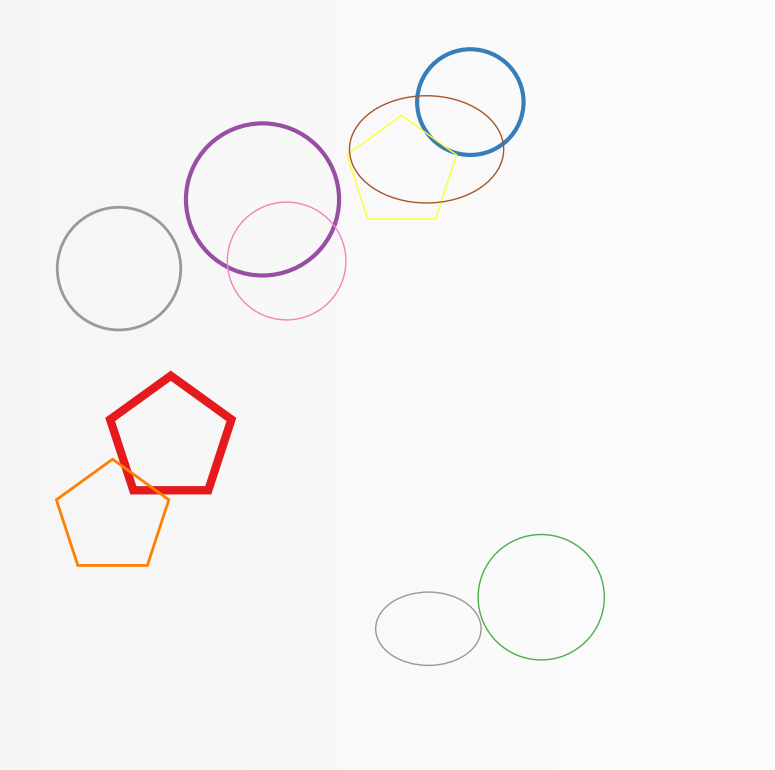[{"shape": "pentagon", "thickness": 3, "radius": 0.41, "center": [0.22, 0.43]}, {"shape": "circle", "thickness": 1.5, "radius": 0.34, "center": [0.607, 0.867]}, {"shape": "circle", "thickness": 0.5, "radius": 0.41, "center": [0.698, 0.224]}, {"shape": "circle", "thickness": 1.5, "radius": 0.49, "center": [0.339, 0.741]}, {"shape": "pentagon", "thickness": 1, "radius": 0.38, "center": [0.145, 0.327]}, {"shape": "pentagon", "thickness": 0.5, "radius": 0.37, "center": [0.518, 0.776]}, {"shape": "oval", "thickness": 0.5, "radius": 0.5, "center": [0.55, 0.806]}, {"shape": "circle", "thickness": 0.5, "radius": 0.38, "center": [0.37, 0.661]}, {"shape": "oval", "thickness": 0.5, "radius": 0.34, "center": [0.553, 0.183]}, {"shape": "circle", "thickness": 1, "radius": 0.4, "center": [0.154, 0.651]}]